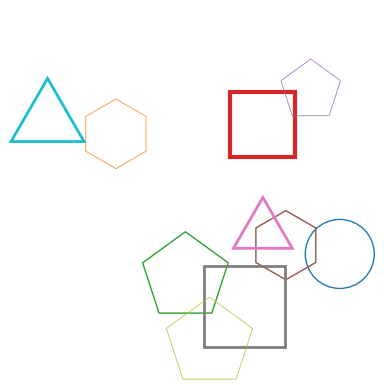[{"shape": "circle", "thickness": 1, "radius": 0.45, "center": [0.883, 0.34]}, {"shape": "hexagon", "thickness": 0.5, "radius": 0.45, "center": [0.301, 0.652]}, {"shape": "pentagon", "thickness": 1, "radius": 0.58, "center": [0.482, 0.281]}, {"shape": "square", "thickness": 3, "radius": 0.42, "center": [0.681, 0.676]}, {"shape": "pentagon", "thickness": 0.5, "radius": 0.41, "center": [0.807, 0.765]}, {"shape": "hexagon", "thickness": 1, "radius": 0.45, "center": [0.742, 0.363]}, {"shape": "triangle", "thickness": 2, "radius": 0.44, "center": [0.683, 0.399]}, {"shape": "square", "thickness": 2, "radius": 0.53, "center": [0.634, 0.204]}, {"shape": "pentagon", "thickness": 0.5, "radius": 0.59, "center": [0.544, 0.111]}, {"shape": "triangle", "thickness": 2, "radius": 0.55, "center": [0.124, 0.687]}]